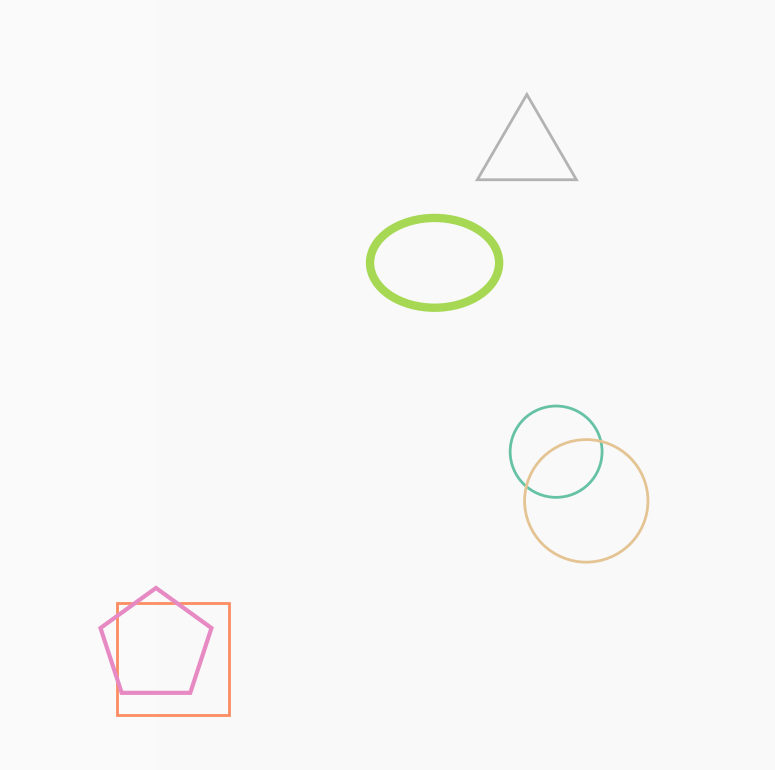[{"shape": "circle", "thickness": 1, "radius": 0.3, "center": [0.718, 0.413]}, {"shape": "square", "thickness": 1, "radius": 0.36, "center": [0.224, 0.144]}, {"shape": "pentagon", "thickness": 1.5, "radius": 0.38, "center": [0.201, 0.161]}, {"shape": "oval", "thickness": 3, "radius": 0.42, "center": [0.561, 0.659]}, {"shape": "circle", "thickness": 1, "radius": 0.4, "center": [0.756, 0.35]}, {"shape": "triangle", "thickness": 1, "radius": 0.37, "center": [0.68, 0.803]}]